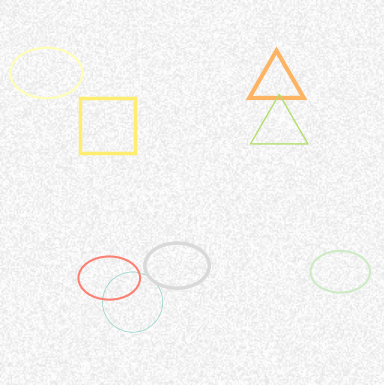[{"shape": "circle", "thickness": 0.5, "radius": 0.39, "center": [0.344, 0.215]}, {"shape": "oval", "thickness": 1.5, "radius": 0.47, "center": [0.121, 0.81]}, {"shape": "oval", "thickness": 1.5, "radius": 0.4, "center": [0.284, 0.278]}, {"shape": "triangle", "thickness": 3, "radius": 0.41, "center": [0.718, 0.787]}, {"shape": "triangle", "thickness": 1, "radius": 0.43, "center": [0.725, 0.669]}, {"shape": "oval", "thickness": 2.5, "radius": 0.42, "center": [0.46, 0.31]}, {"shape": "oval", "thickness": 1.5, "radius": 0.39, "center": [0.884, 0.294]}, {"shape": "square", "thickness": 2.5, "radius": 0.36, "center": [0.279, 0.675]}]